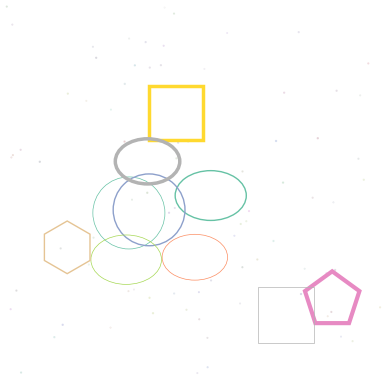[{"shape": "oval", "thickness": 1, "radius": 0.46, "center": [0.547, 0.492]}, {"shape": "circle", "thickness": 0.5, "radius": 0.47, "center": [0.335, 0.447]}, {"shape": "oval", "thickness": 0.5, "radius": 0.43, "center": [0.506, 0.332]}, {"shape": "circle", "thickness": 1, "radius": 0.47, "center": [0.387, 0.455]}, {"shape": "pentagon", "thickness": 3, "radius": 0.37, "center": [0.863, 0.221]}, {"shape": "oval", "thickness": 0.5, "radius": 0.46, "center": [0.328, 0.325]}, {"shape": "square", "thickness": 2.5, "radius": 0.35, "center": [0.457, 0.707]}, {"shape": "hexagon", "thickness": 1, "radius": 0.34, "center": [0.175, 0.358]}, {"shape": "oval", "thickness": 2.5, "radius": 0.42, "center": [0.383, 0.581]}, {"shape": "square", "thickness": 0.5, "radius": 0.36, "center": [0.744, 0.181]}]